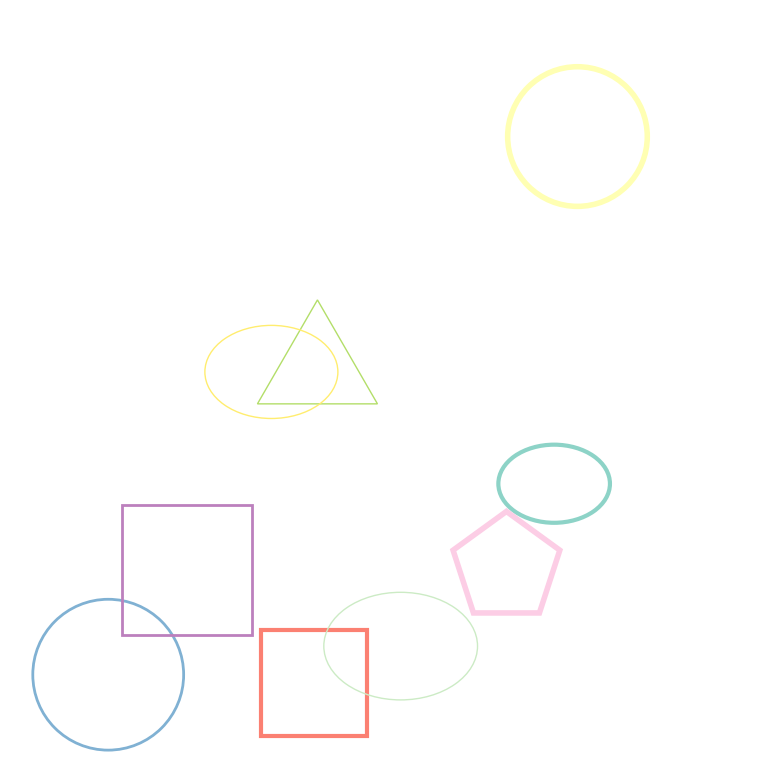[{"shape": "oval", "thickness": 1.5, "radius": 0.36, "center": [0.72, 0.372]}, {"shape": "circle", "thickness": 2, "radius": 0.45, "center": [0.75, 0.823]}, {"shape": "square", "thickness": 1.5, "radius": 0.35, "center": [0.407, 0.113]}, {"shape": "circle", "thickness": 1, "radius": 0.49, "center": [0.141, 0.124]}, {"shape": "triangle", "thickness": 0.5, "radius": 0.45, "center": [0.412, 0.521]}, {"shape": "pentagon", "thickness": 2, "radius": 0.36, "center": [0.658, 0.263]}, {"shape": "square", "thickness": 1, "radius": 0.42, "center": [0.243, 0.26]}, {"shape": "oval", "thickness": 0.5, "radius": 0.5, "center": [0.52, 0.161]}, {"shape": "oval", "thickness": 0.5, "radius": 0.43, "center": [0.352, 0.517]}]